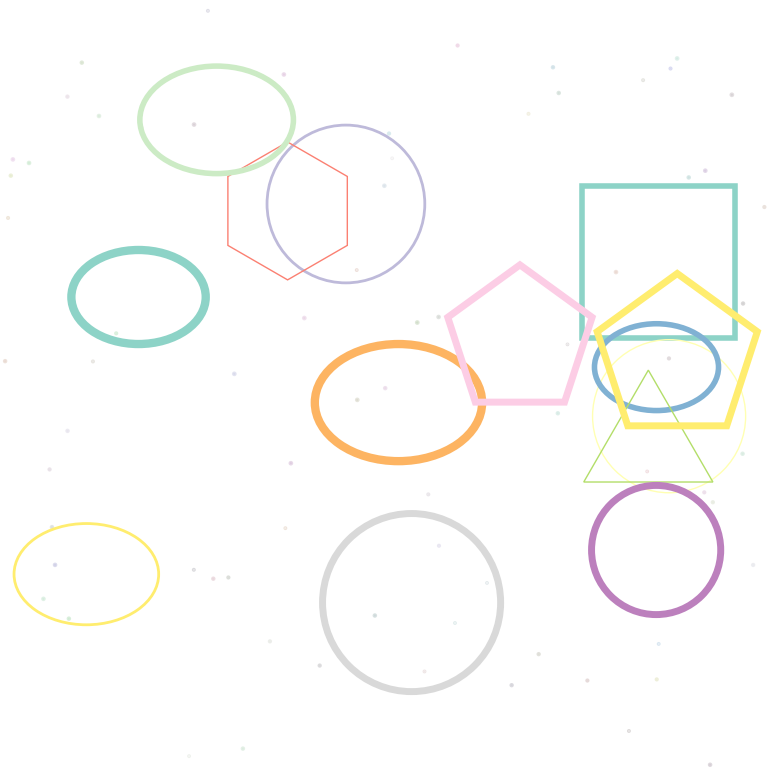[{"shape": "square", "thickness": 2, "radius": 0.49, "center": [0.855, 0.66]}, {"shape": "oval", "thickness": 3, "radius": 0.44, "center": [0.18, 0.614]}, {"shape": "circle", "thickness": 0.5, "radius": 0.5, "center": [0.869, 0.459]}, {"shape": "circle", "thickness": 1, "radius": 0.51, "center": [0.449, 0.735]}, {"shape": "hexagon", "thickness": 0.5, "radius": 0.45, "center": [0.374, 0.726]}, {"shape": "oval", "thickness": 2, "radius": 0.4, "center": [0.853, 0.523]}, {"shape": "oval", "thickness": 3, "radius": 0.54, "center": [0.517, 0.477]}, {"shape": "triangle", "thickness": 0.5, "radius": 0.48, "center": [0.842, 0.422]}, {"shape": "pentagon", "thickness": 2.5, "radius": 0.49, "center": [0.675, 0.557]}, {"shape": "circle", "thickness": 2.5, "radius": 0.58, "center": [0.535, 0.217]}, {"shape": "circle", "thickness": 2.5, "radius": 0.42, "center": [0.852, 0.286]}, {"shape": "oval", "thickness": 2, "radius": 0.5, "center": [0.281, 0.844]}, {"shape": "oval", "thickness": 1, "radius": 0.47, "center": [0.112, 0.254]}, {"shape": "pentagon", "thickness": 2.5, "radius": 0.55, "center": [0.88, 0.535]}]